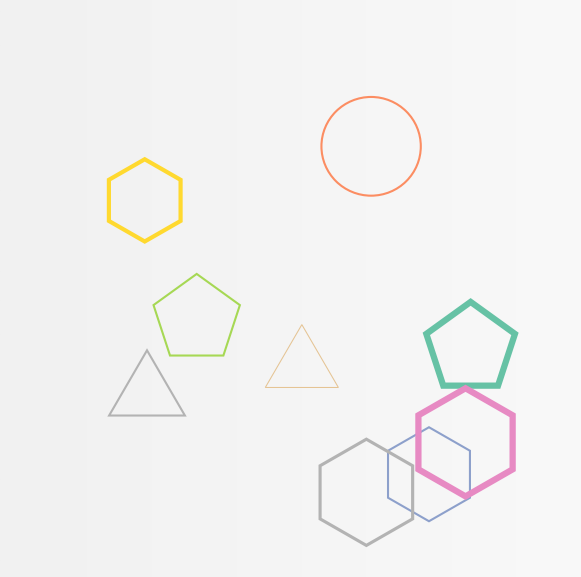[{"shape": "pentagon", "thickness": 3, "radius": 0.4, "center": [0.81, 0.396]}, {"shape": "circle", "thickness": 1, "radius": 0.43, "center": [0.638, 0.746]}, {"shape": "hexagon", "thickness": 1, "radius": 0.41, "center": [0.738, 0.178]}, {"shape": "hexagon", "thickness": 3, "radius": 0.47, "center": [0.801, 0.233]}, {"shape": "pentagon", "thickness": 1, "radius": 0.39, "center": [0.338, 0.447]}, {"shape": "hexagon", "thickness": 2, "radius": 0.36, "center": [0.249, 0.652]}, {"shape": "triangle", "thickness": 0.5, "radius": 0.36, "center": [0.519, 0.364]}, {"shape": "hexagon", "thickness": 1.5, "radius": 0.46, "center": [0.63, 0.147]}, {"shape": "triangle", "thickness": 1, "radius": 0.38, "center": [0.253, 0.317]}]